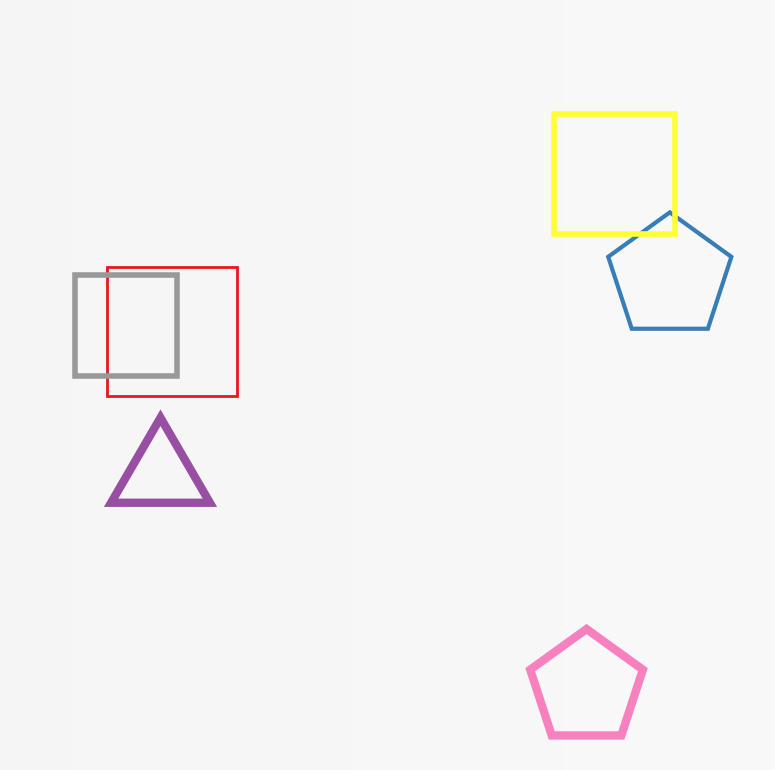[{"shape": "square", "thickness": 1, "radius": 0.42, "center": [0.222, 0.57]}, {"shape": "pentagon", "thickness": 1.5, "radius": 0.42, "center": [0.864, 0.641]}, {"shape": "triangle", "thickness": 3, "radius": 0.37, "center": [0.207, 0.384]}, {"shape": "square", "thickness": 2, "radius": 0.39, "center": [0.793, 0.774]}, {"shape": "pentagon", "thickness": 3, "radius": 0.38, "center": [0.757, 0.107]}, {"shape": "square", "thickness": 2, "radius": 0.33, "center": [0.163, 0.577]}]